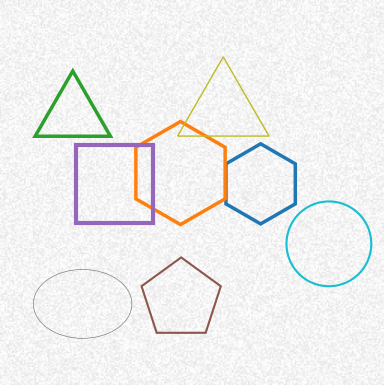[{"shape": "hexagon", "thickness": 2.5, "radius": 0.52, "center": [0.677, 0.522]}, {"shape": "hexagon", "thickness": 2.5, "radius": 0.67, "center": [0.469, 0.55]}, {"shape": "triangle", "thickness": 2.5, "radius": 0.56, "center": [0.189, 0.703]}, {"shape": "square", "thickness": 3, "radius": 0.5, "center": [0.297, 0.522]}, {"shape": "pentagon", "thickness": 1.5, "radius": 0.54, "center": [0.471, 0.223]}, {"shape": "oval", "thickness": 0.5, "radius": 0.64, "center": [0.215, 0.211]}, {"shape": "triangle", "thickness": 1, "radius": 0.69, "center": [0.58, 0.715]}, {"shape": "circle", "thickness": 1.5, "radius": 0.55, "center": [0.854, 0.367]}]